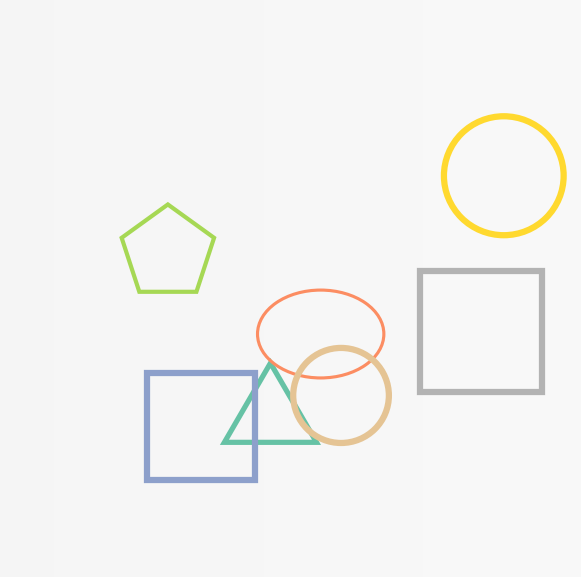[{"shape": "triangle", "thickness": 2.5, "radius": 0.46, "center": [0.465, 0.279]}, {"shape": "oval", "thickness": 1.5, "radius": 0.54, "center": [0.552, 0.421]}, {"shape": "square", "thickness": 3, "radius": 0.46, "center": [0.345, 0.261]}, {"shape": "pentagon", "thickness": 2, "radius": 0.42, "center": [0.289, 0.561]}, {"shape": "circle", "thickness": 3, "radius": 0.51, "center": [0.867, 0.695]}, {"shape": "circle", "thickness": 3, "radius": 0.41, "center": [0.587, 0.314]}, {"shape": "square", "thickness": 3, "radius": 0.52, "center": [0.828, 0.425]}]